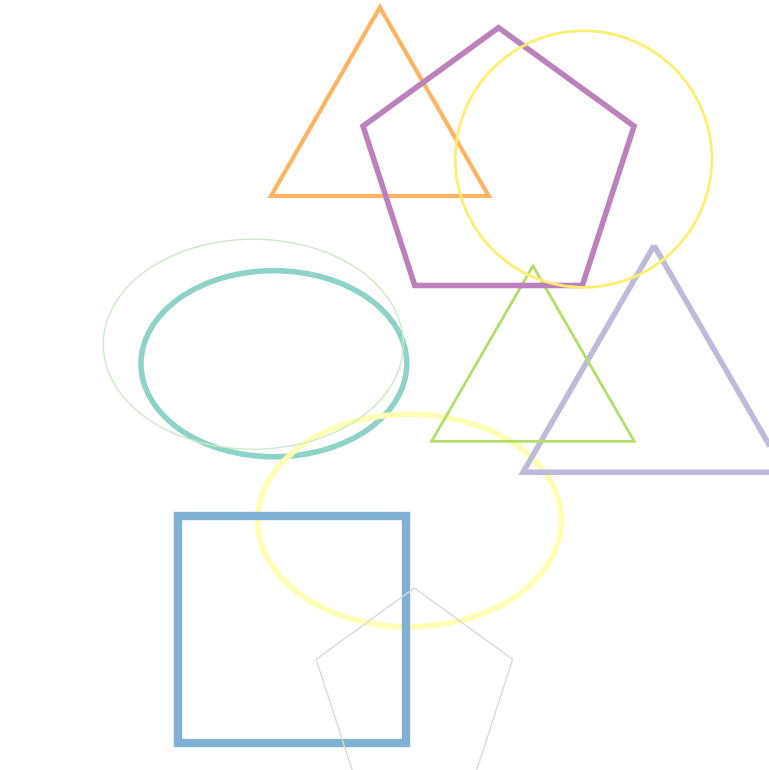[{"shape": "oval", "thickness": 2, "radius": 0.86, "center": [0.356, 0.528]}, {"shape": "oval", "thickness": 2, "radius": 0.99, "center": [0.532, 0.324]}, {"shape": "triangle", "thickness": 2, "radius": 0.98, "center": [0.849, 0.485]}, {"shape": "square", "thickness": 3, "radius": 0.74, "center": [0.379, 0.183]}, {"shape": "triangle", "thickness": 1.5, "radius": 0.82, "center": [0.493, 0.827]}, {"shape": "triangle", "thickness": 1, "radius": 0.76, "center": [0.692, 0.503]}, {"shape": "pentagon", "thickness": 0.5, "radius": 0.67, "center": [0.538, 0.102]}, {"shape": "pentagon", "thickness": 2, "radius": 0.93, "center": [0.647, 0.779]}, {"shape": "oval", "thickness": 0.5, "radius": 0.97, "center": [0.329, 0.553]}, {"shape": "circle", "thickness": 1, "radius": 0.83, "center": [0.758, 0.793]}]